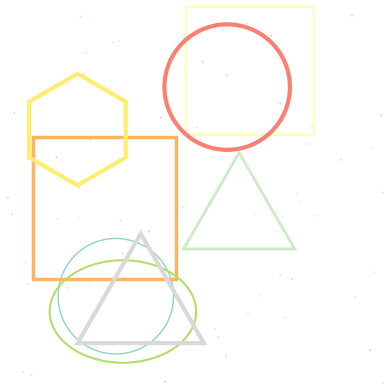[{"shape": "circle", "thickness": 1, "radius": 0.75, "center": [0.301, 0.231]}, {"shape": "square", "thickness": 1.5, "radius": 0.83, "center": [0.65, 0.815]}, {"shape": "circle", "thickness": 3, "radius": 0.82, "center": [0.59, 0.774]}, {"shape": "square", "thickness": 2.5, "radius": 0.92, "center": [0.272, 0.459]}, {"shape": "oval", "thickness": 1.5, "radius": 0.95, "center": [0.319, 0.191]}, {"shape": "triangle", "thickness": 3, "radius": 0.95, "center": [0.366, 0.203]}, {"shape": "triangle", "thickness": 2, "radius": 0.83, "center": [0.621, 0.437]}, {"shape": "hexagon", "thickness": 3, "radius": 0.72, "center": [0.201, 0.664]}]